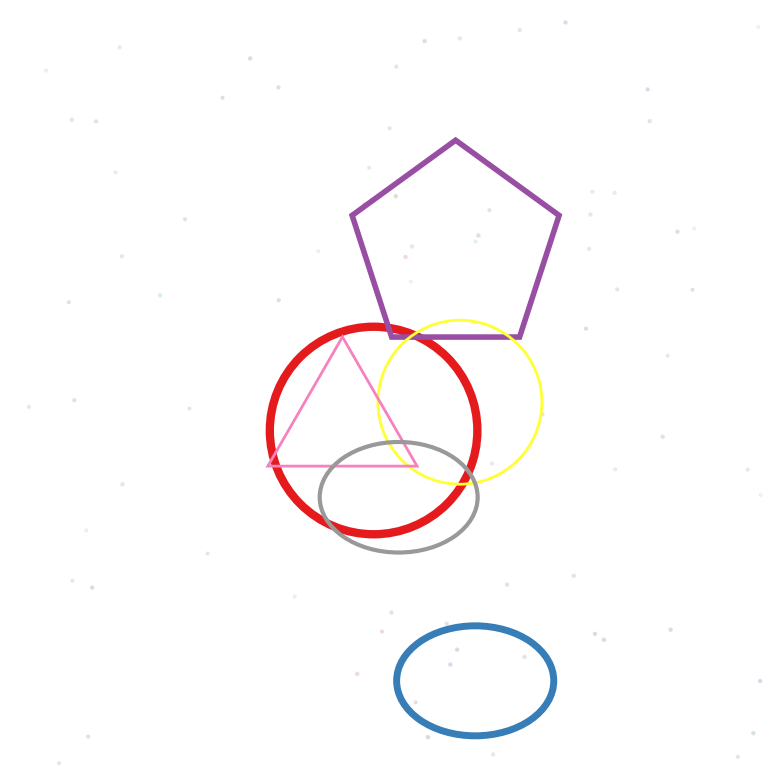[{"shape": "circle", "thickness": 3, "radius": 0.67, "center": [0.485, 0.441]}, {"shape": "oval", "thickness": 2.5, "radius": 0.51, "center": [0.617, 0.116]}, {"shape": "pentagon", "thickness": 2, "radius": 0.71, "center": [0.592, 0.677]}, {"shape": "circle", "thickness": 1, "radius": 0.53, "center": [0.597, 0.478]}, {"shape": "triangle", "thickness": 1, "radius": 0.56, "center": [0.445, 0.451]}, {"shape": "oval", "thickness": 1.5, "radius": 0.51, "center": [0.518, 0.354]}]